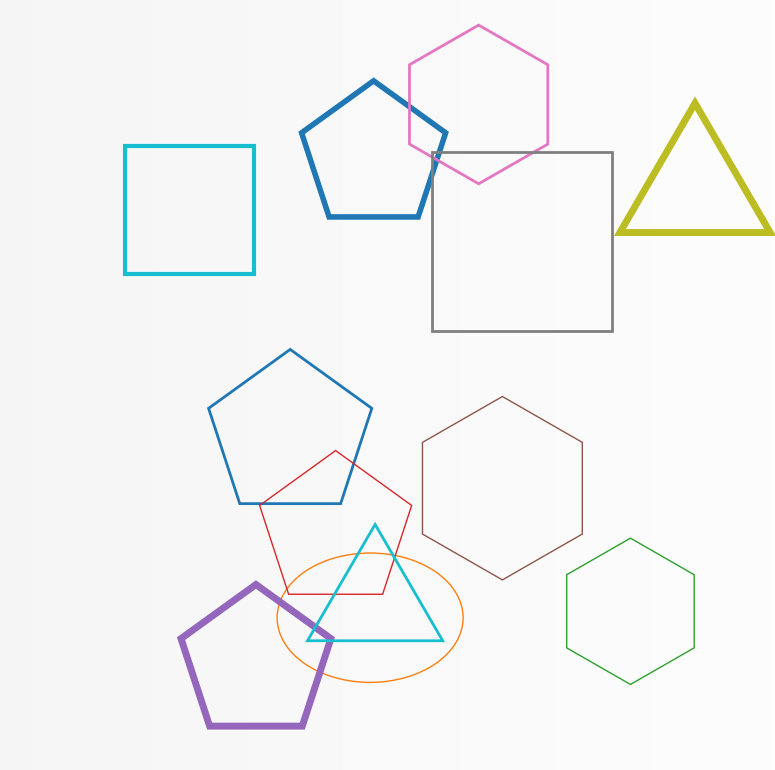[{"shape": "pentagon", "thickness": 2, "radius": 0.49, "center": [0.482, 0.797]}, {"shape": "pentagon", "thickness": 1, "radius": 0.55, "center": [0.374, 0.435]}, {"shape": "oval", "thickness": 0.5, "radius": 0.6, "center": [0.478, 0.198]}, {"shape": "hexagon", "thickness": 0.5, "radius": 0.47, "center": [0.813, 0.206]}, {"shape": "pentagon", "thickness": 0.5, "radius": 0.52, "center": [0.433, 0.312]}, {"shape": "pentagon", "thickness": 2.5, "radius": 0.51, "center": [0.33, 0.139]}, {"shape": "hexagon", "thickness": 0.5, "radius": 0.6, "center": [0.648, 0.366]}, {"shape": "hexagon", "thickness": 1, "radius": 0.52, "center": [0.618, 0.864]}, {"shape": "square", "thickness": 1, "radius": 0.58, "center": [0.674, 0.686]}, {"shape": "triangle", "thickness": 2.5, "radius": 0.56, "center": [0.897, 0.754]}, {"shape": "triangle", "thickness": 1, "radius": 0.5, "center": [0.484, 0.218]}, {"shape": "square", "thickness": 1.5, "radius": 0.42, "center": [0.245, 0.727]}]